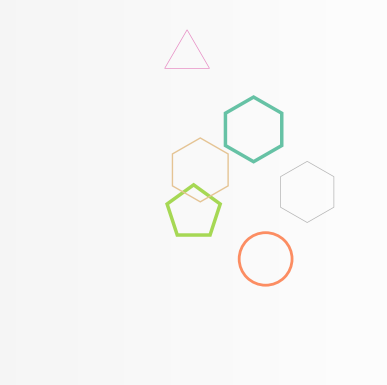[{"shape": "hexagon", "thickness": 2.5, "radius": 0.42, "center": [0.654, 0.664]}, {"shape": "circle", "thickness": 2, "radius": 0.34, "center": [0.685, 0.327]}, {"shape": "triangle", "thickness": 0.5, "radius": 0.33, "center": [0.483, 0.856]}, {"shape": "pentagon", "thickness": 2.5, "radius": 0.36, "center": [0.5, 0.448]}, {"shape": "hexagon", "thickness": 1, "radius": 0.41, "center": [0.517, 0.559]}, {"shape": "hexagon", "thickness": 0.5, "radius": 0.4, "center": [0.793, 0.501]}]